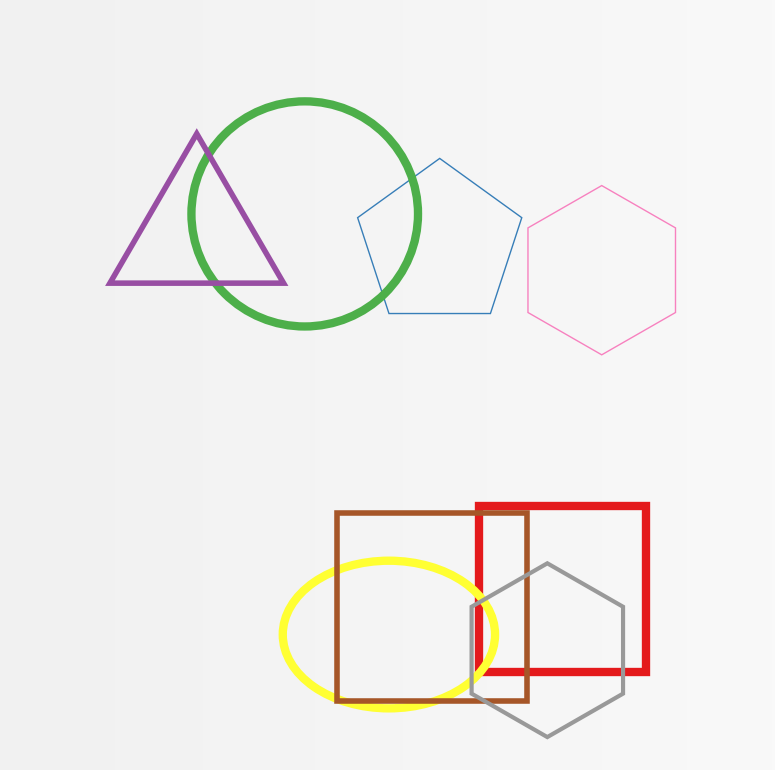[{"shape": "square", "thickness": 3, "radius": 0.54, "center": [0.726, 0.235]}, {"shape": "pentagon", "thickness": 0.5, "radius": 0.56, "center": [0.567, 0.683]}, {"shape": "circle", "thickness": 3, "radius": 0.73, "center": [0.393, 0.722]}, {"shape": "triangle", "thickness": 2, "radius": 0.65, "center": [0.254, 0.697]}, {"shape": "oval", "thickness": 3, "radius": 0.68, "center": [0.502, 0.176]}, {"shape": "square", "thickness": 2, "radius": 0.61, "center": [0.557, 0.212]}, {"shape": "hexagon", "thickness": 0.5, "radius": 0.55, "center": [0.776, 0.649]}, {"shape": "hexagon", "thickness": 1.5, "radius": 0.56, "center": [0.706, 0.156]}]